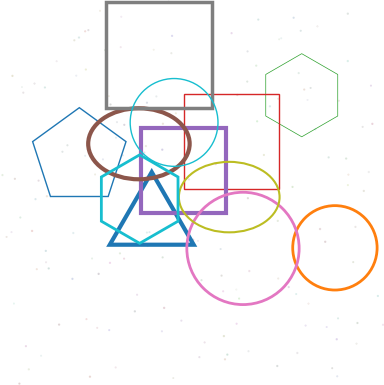[{"shape": "pentagon", "thickness": 1, "radius": 0.64, "center": [0.206, 0.593]}, {"shape": "triangle", "thickness": 3, "radius": 0.63, "center": [0.394, 0.427]}, {"shape": "circle", "thickness": 2, "radius": 0.55, "center": [0.87, 0.356]}, {"shape": "hexagon", "thickness": 0.5, "radius": 0.54, "center": [0.784, 0.753]}, {"shape": "square", "thickness": 1, "radius": 0.62, "center": [0.601, 0.633]}, {"shape": "square", "thickness": 3, "radius": 0.55, "center": [0.477, 0.558]}, {"shape": "oval", "thickness": 3, "radius": 0.66, "center": [0.361, 0.627]}, {"shape": "circle", "thickness": 2, "radius": 0.73, "center": [0.631, 0.355]}, {"shape": "square", "thickness": 2.5, "radius": 0.69, "center": [0.413, 0.856]}, {"shape": "oval", "thickness": 1.5, "radius": 0.65, "center": [0.595, 0.488]}, {"shape": "hexagon", "thickness": 2, "radius": 0.57, "center": [0.363, 0.483]}, {"shape": "circle", "thickness": 1, "radius": 0.57, "center": [0.452, 0.682]}]